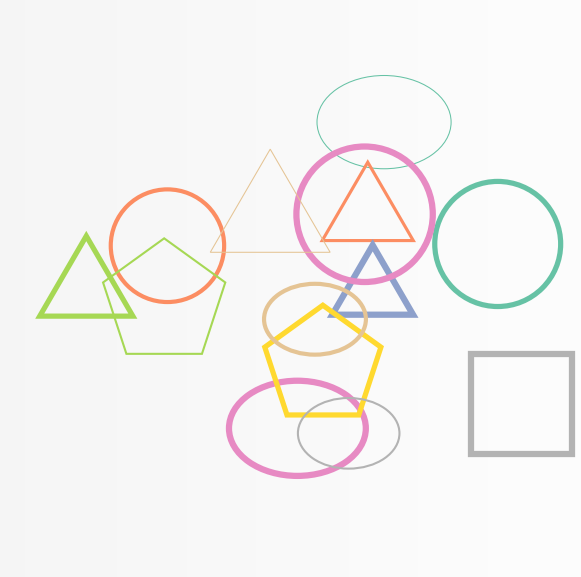[{"shape": "oval", "thickness": 0.5, "radius": 0.58, "center": [0.661, 0.788]}, {"shape": "circle", "thickness": 2.5, "radius": 0.54, "center": [0.856, 0.577]}, {"shape": "triangle", "thickness": 1.5, "radius": 0.45, "center": [0.633, 0.628]}, {"shape": "circle", "thickness": 2, "radius": 0.49, "center": [0.288, 0.574]}, {"shape": "triangle", "thickness": 3, "radius": 0.4, "center": [0.641, 0.494]}, {"shape": "circle", "thickness": 3, "radius": 0.59, "center": [0.627, 0.628]}, {"shape": "oval", "thickness": 3, "radius": 0.59, "center": [0.512, 0.257]}, {"shape": "pentagon", "thickness": 1, "radius": 0.55, "center": [0.282, 0.476]}, {"shape": "triangle", "thickness": 2.5, "radius": 0.46, "center": [0.148, 0.498]}, {"shape": "pentagon", "thickness": 2.5, "radius": 0.53, "center": [0.555, 0.366]}, {"shape": "triangle", "thickness": 0.5, "radius": 0.6, "center": [0.465, 0.622]}, {"shape": "oval", "thickness": 2, "radius": 0.44, "center": [0.542, 0.446]}, {"shape": "square", "thickness": 3, "radius": 0.44, "center": [0.898, 0.3]}, {"shape": "oval", "thickness": 1, "radius": 0.44, "center": [0.6, 0.249]}]